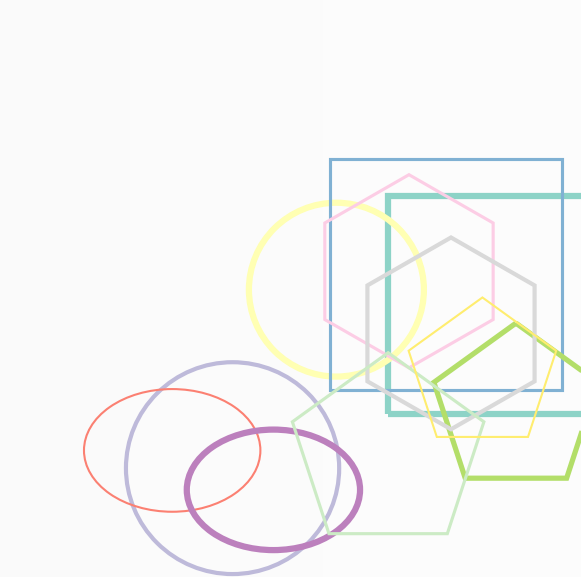[{"shape": "square", "thickness": 3, "radius": 0.94, "center": [0.856, 0.471]}, {"shape": "circle", "thickness": 3, "radius": 0.75, "center": [0.579, 0.498]}, {"shape": "circle", "thickness": 2, "radius": 0.92, "center": [0.4, 0.188]}, {"shape": "oval", "thickness": 1, "radius": 0.76, "center": [0.296, 0.219]}, {"shape": "square", "thickness": 1.5, "radius": 1.0, "center": [0.767, 0.524]}, {"shape": "pentagon", "thickness": 2.5, "radius": 0.74, "center": [0.888, 0.291]}, {"shape": "hexagon", "thickness": 1.5, "radius": 0.84, "center": [0.704, 0.529]}, {"shape": "hexagon", "thickness": 2, "radius": 0.83, "center": [0.776, 0.422]}, {"shape": "oval", "thickness": 3, "radius": 0.75, "center": [0.47, 0.151]}, {"shape": "pentagon", "thickness": 1.5, "radius": 0.87, "center": [0.668, 0.215]}, {"shape": "pentagon", "thickness": 1, "radius": 0.67, "center": [0.83, 0.351]}]